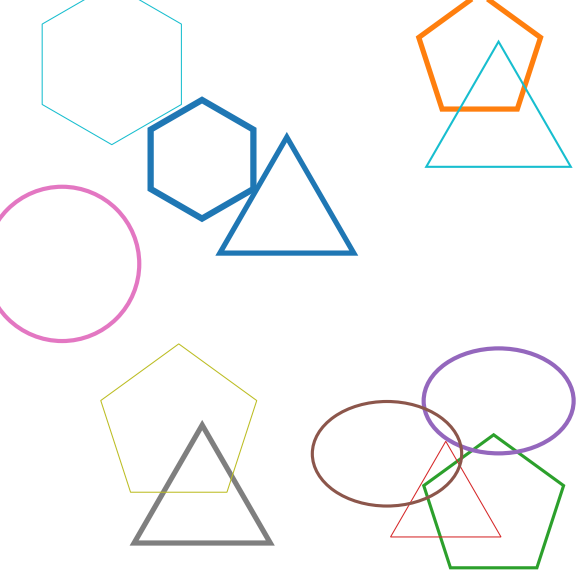[{"shape": "triangle", "thickness": 2.5, "radius": 0.67, "center": [0.497, 0.628]}, {"shape": "hexagon", "thickness": 3, "radius": 0.51, "center": [0.35, 0.723]}, {"shape": "pentagon", "thickness": 2.5, "radius": 0.55, "center": [0.831, 0.9]}, {"shape": "pentagon", "thickness": 1.5, "radius": 0.64, "center": [0.855, 0.119]}, {"shape": "triangle", "thickness": 0.5, "radius": 0.55, "center": [0.772, 0.125]}, {"shape": "oval", "thickness": 2, "radius": 0.65, "center": [0.863, 0.305]}, {"shape": "oval", "thickness": 1.5, "radius": 0.65, "center": [0.67, 0.213]}, {"shape": "circle", "thickness": 2, "radius": 0.67, "center": [0.108, 0.542]}, {"shape": "triangle", "thickness": 2.5, "radius": 0.68, "center": [0.35, 0.127]}, {"shape": "pentagon", "thickness": 0.5, "radius": 0.71, "center": [0.31, 0.262]}, {"shape": "hexagon", "thickness": 0.5, "radius": 0.7, "center": [0.194, 0.888]}, {"shape": "triangle", "thickness": 1, "radius": 0.72, "center": [0.863, 0.783]}]